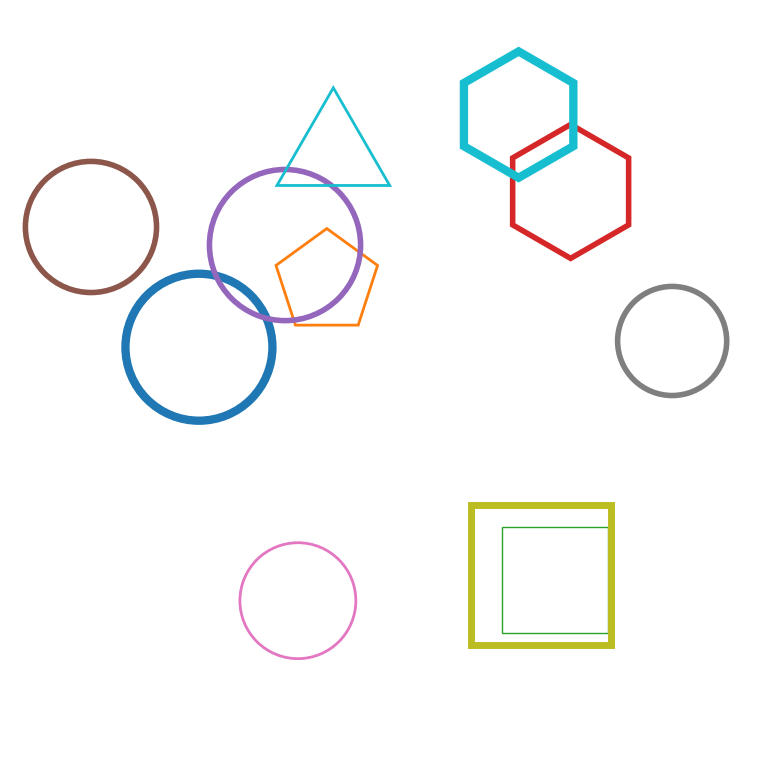[{"shape": "circle", "thickness": 3, "radius": 0.48, "center": [0.258, 0.549]}, {"shape": "pentagon", "thickness": 1, "radius": 0.35, "center": [0.424, 0.634]}, {"shape": "square", "thickness": 0.5, "radius": 0.34, "center": [0.721, 0.247]}, {"shape": "hexagon", "thickness": 2, "radius": 0.43, "center": [0.741, 0.751]}, {"shape": "circle", "thickness": 2, "radius": 0.49, "center": [0.37, 0.682]}, {"shape": "circle", "thickness": 2, "radius": 0.43, "center": [0.118, 0.705]}, {"shape": "circle", "thickness": 1, "radius": 0.38, "center": [0.387, 0.22]}, {"shape": "circle", "thickness": 2, "radius": 0.35, "center": [0.873, 0.557]}, {"shape": "square", "thickness": 2.5, "radius": 0.45, "center": [0.702, 0.254]}, {"shape": "hexagon", "thickness": 3, "radius": 0.41, "center": [0.674, 0.851]}, {"shape": "triangle", "thickness": 1, "radius": 0.42, "center": [0.433, 0.801]}]